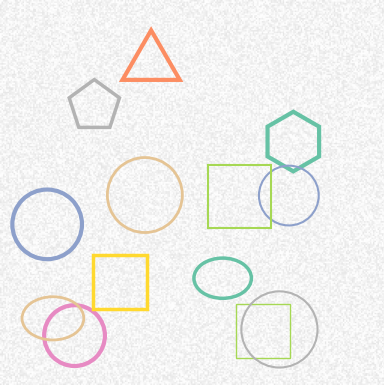[{"shape": "hexagon", "thickness": 3, "radius": 0.39, "center": [0.762, 0.632]}, {"shape": "oval", "thickness": 2.5, "radius": 0.37, "center": [0.578, 0.277]}, {"shape": "triangle", "thickness": 3, "radius": 0.43, "center": [0.393, 0.835]}, {"shape": "circle", "thickness": 1.5, "radius": 0.39, "center": [0.75, 0.492]}, {"shape": "circle", "thickness": 3, "radius": 0.45, "center": [0.122, 0.417]}, {"shape": "circle", "thickness": 3, "radius": 0.39, "center": [0.194, 0.128]}, {"shape": "square", "thickness": 1, "radius": 0.35, "center": [0.683, 0.14]}, {"shape": "square", "thickness": 1.5, "radius": 0.41, "center": [0.623, 0.49]}, {"shape": "square", "thickness": 2.5, "radius": 0.35, "center": [0.311, 0.267]}, {"shape": "oval", "thickness": 2, "radius": 0.4, "center": [0.137, 0.173]}, {"shape": "circle", "thickness": 2, "radius": 0.49, "center": [0.376, 0.493]}, {"shape": "pentagon", "thickness": 2.5, "radius": 0.34, "center": [0.245, 0.725]}, {"shape": "circle", "thickness": 1.5, "radius": 0.49, "center": [0.726, 0.144]}]